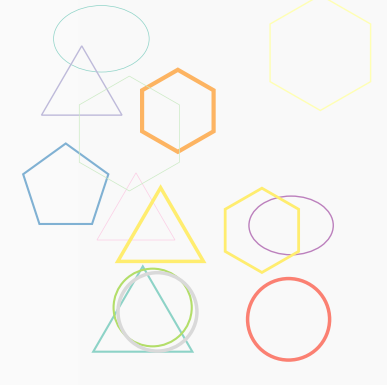[{"shape": "triangle", "thickness": 1.5, "radius": 0.74, "center": [0.368, 0.16]}, {"shape": "oval", "thickness": 0.5, "radius": 0.62, "center": [0.262, 0.899]}, {"shape": "hexagon", "thickness": 1, "radius": 0.75, "center": [0.827, 0.863]}, {"shape": "triangle", "thickness": 1, "radius": 0.6, "center": [0.211, 0.761]}, {"shape": "circle", "thickness": 2.5, "radius": 0.53, "center": [0.745, 0.171]}, {"shape": "pentagon", "thickness": 1.5, "radius": 0.58, "center": [0.17, 0.512]}, {"shape": "hexagon", "thickness": 3, "radius": 0.53, "center": [0.459, 0.712]}, {"shape": "circle", "thickness": 1.5, "radius": 0.5, "center": [0.394, 0.201]}, {"shape": "triangle", "thickness": 0.5, "radius": 0.58, "center": [0.351, 0.435]}, {"shape": "circle", "thickness": 2.5, "radius": 0.51, "center": [0.406, 0.19]}, {"shape": "oval", "thickness": 1, "radius": 0.54, "center": [0.751, 0.414]}, {"shape": "hexagon", "thickness": 0.5, "radius": 0.75, "center": [0.334, 0.653]}, {"shape": "hexagon", "thickness": 2, "radius": 0.55, "center": [0.676, 0.402]}, {"shape": "triangle", "thickness": 2.5, "radius": 0.64, "center": [0.414, 0.385]}]